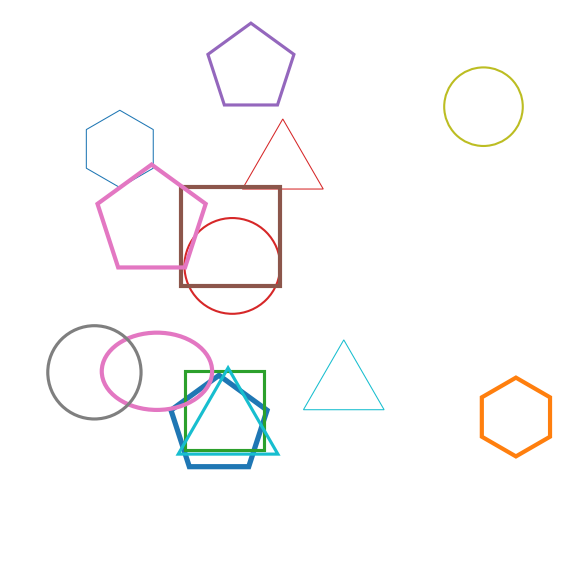[{"shape": "pentagon", "thickness": 2.5, "radius": 0.44, "center": [0.379, 0.262]}, {"shape": "hexagon", "thickness": 0.5, "radius": 0.33, "center": [0.207, 0.741]}, {"shape": "hexagon", "thickness": 2, "radius": 0.34, "center": [0.893, 0.277]}, {"shape": "square", "thickness": 1.5, "radius": 0.34, "center": [0.389, 0.289]}, {"shape": "circle", "thickness": 1, "radius": 0.41, "center": [0.402, 0.539]}, {"shape": "triangle", "thickness": 0.5, "radius": 0.4, "center": [0.49, 0.712]}, {"shape": "pentagon", "thickness": 1.5, "radius": 0.39, "center": [0.434, 0.881]}, {"shape": "square", "thickness": 2, "radius": 0.43, "center": [0.4, 0.589]}, {"shape": "oval", "thickness": 2, "radius": 0.48, "center": [0.272, 0.356]}, {"shape": "pentagon", "thickness": 2, "radius": 0.49, "center": [0.263, 0.616]}, {"shape": "circle", "thickness": 1.5, "radius": 0.4, "center": [0.163, 0.354]}, {"shape": "circle", "thickness": 1, "radius": 0.34, "center": [0.837, 0.814]}, {"shape": "triangle", "thickness": 1.5, "radius": 0.5, "center": [0.395, 0.263]}, {"shape": "triangle", "thickness": 0.5, "radius": 0.4, "center": [0.595, 0.33]}]